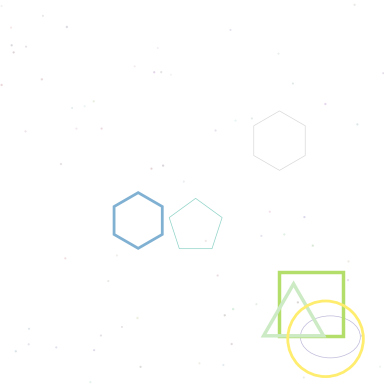[{"shape": "pentagon", "thickness": 0.5, "radius": 0.36, "center": [0.508, 0.413]}, {"shape": "oval", "thickness": 0.5, "radius": 0.39, "center": [0.858, 0.125]}, {"shape": "hexagon", "thickness": 2, "radius": 0.36, "center": [0.359, 0.427]}, {"shape": "square", "thickness": 2.5, "radius": 0.41, "center": [0.807, 0.209]}, {"shape": "hexagon", "thickness": 0.5, "radius": 0.39, "center": [0.726, 0.635]}, {"shape": "triangle", "thickness": 2.5, "radius": 0.45, "center": [0.762, 0.173]}, {"shape": "circle", "thickness": 2, "radius": 0.49, "center": [0.846, 0.12]}]